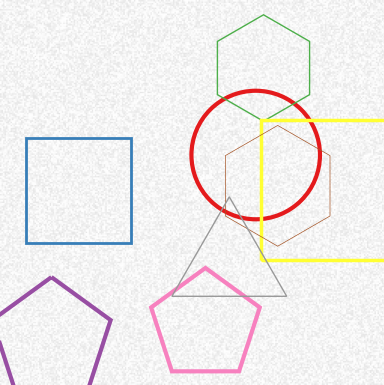[{"shape": "circle", "thickness": 3, "radius": 0.83, "center": [0.664, 0.597]}, {"shape": "square", "thickness": 2, "radius": 0.68, "center": [0.205, 0.505]}, {"shape": "hexagon", "thickness": 1, "radius": 0.69, "center": [0.684, 0.823]}, {"shape": "pentagon", "thickness": 3, "radius": 0.81, "center": [0.134, 0.119]}, {"shape": "square", "thickness": 2.5, "radius": 0.91, "center": [0.858, 0.507]}, {"shape": "hexagon", "thickness": 0.5, "radius": 0.78, "center": [0.721, 0.517]}, {"shape": "pentagon", "thickness": 3, "radius": 0.74, "center": [0.534, 0.156]}, {"shape": "triangle", "thickness": 1, "radius": 0.86, "center": [0.596, 0.316]}]